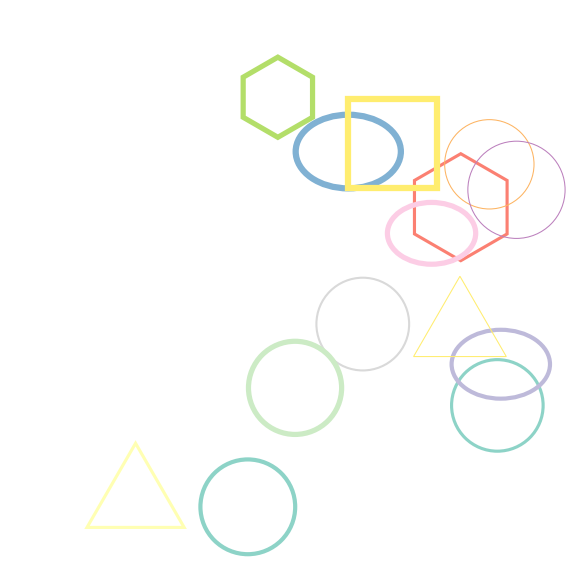[{"shape": "circle", "thickness": 1.5, "radius": 0.4, "center": [0.861, 0.297]}, {"shape": "circle", "thickness": 2, "radius": 0.41, "center": [0.429, 0.122]}, {"shape": "triangle", "thickness": 1.5, "radius": 0.49, "center": [0.235, 0.134]}, {"shape": "oval", "thickness": 2, "radius": 0.43, "center": [0.867, 0.368]}, {"shape": "hexagon", "thickness": 1.5, "radius": 0.46, "center": [0.798, 0.64]}, {"shape": "oval", "thickness": 3, "radius": 0.46, "center": [0.603, 0.737]}, {"shape": "circle", "thickness": 0.5, "radius": 0.39, "center": [0.847, 0.715]}, {"shape": "hexagon", "thickness": 2.5, "radius": 0.35, "center": [0.481, 0.831]}, {"shape": "oval", "thickness": 2.5, "radius": 0.38, "center": [0.747, 0.595]}, {"shape": "circle", "thickness": 1, "radius": 0.4, "center": [0.628, 0.438]}, {"shape": "circle", "thickness": 0.5, "radius": 0.42, "center": [0.894, 0.67]}, {"shape": "circle", "thickness": 2.5, "radius": 0.4, "center": [0.511, 0.328]}, {"shape": "triangle", "thickness": 0.5, "radius": 0.46, "center": [0.796, 0.428]}, {"shape": "square", "thickness": 3, "radius": 0.38, "center": [0.68, 0.751]}]